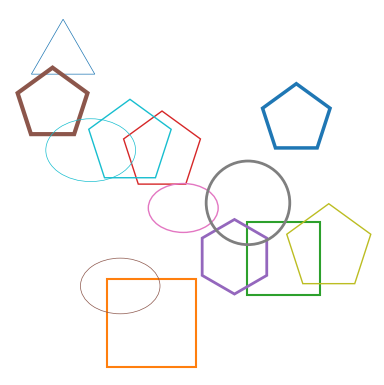[{"shape": "pentagon", "thickness": 2.5, "radius": 0.46, "center": [0.77, 0.69]}, {"shape": "triangle", "thickness": 0.5, "radius": 0.48, "center": [0.164, 0.855]}, {"shape": "square", "thickness": 1.5, "radius": 0.57, "center": [0.394, 0.161]}, {"shape": "square", "thickness": 1.5, "radius": 0.47, "center": [0.737, 0.328]}, {"shape": "pentagon", "thickness": 1, "radius": 0.52, "center": [0.421, 0.607]}, {"shape": "hexagon", "thickness": 2, "radius": 0.48, "center": [0.609, 0.333]}, {"shape": "pentagon", "thickness": 3, "radius": 0.48, "center": [0.136, 0.729]}, {"shape": "oval", "thickness": 0.5, "radius": 0.52, "center": [0.312, 0.257]}, {"shape": "oval", "thickness": 1, "radius": 0.45, "center": [0.476, 0.46]}, {"shape": "circle", "thickness": 2, "radius": 0.54, "center": [0.644, 0.473]}, {"shape": "pentagon", "thickness": 1, "radius": 0.57, "center": [0.854, 0.356]}, {"shape": "oval", "thickness": 0.5, "radius": 0.58, "center": [0.236, 0.61]}, {"shape": "pentagon", "thickness": 1, "radius": 0.56, "center": [0.338, 0.629]}]